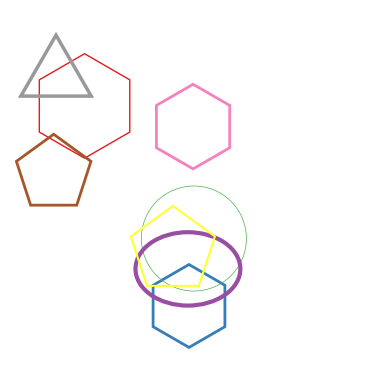[{"shape": "hexagon", "thickness": 1, "radius": 0.68, "center": [0.22, 0.725]}, {"shape": "hexagon", "thickness": 2, "radius": 0.54, "center": [0.491, 0.205]}, {"shape": "circle", "thickness": 0.5, "radius": 0.68, "center": [0.504, 0.38]}, {"shape": "oval", "thickness": 3, "radius": 0.68, "center": [0.488, 0.302]}, {"shape": "pentagon", "thickness": 1.5, "radius": 0.57, "center": [0.449, 0.35]}, {"shape": "pentagon", "thickness": 2, "radius": 0.51, "center": [0.139, 0.549]}, {"shape": "hexagon", "thickness": 2, "radius": 0.55, "center": [0.501, 0.671]}, {"shape": "triangle", "thickness": 2.5, "radius": 0.53, "center": [0.146, 0.803]}]